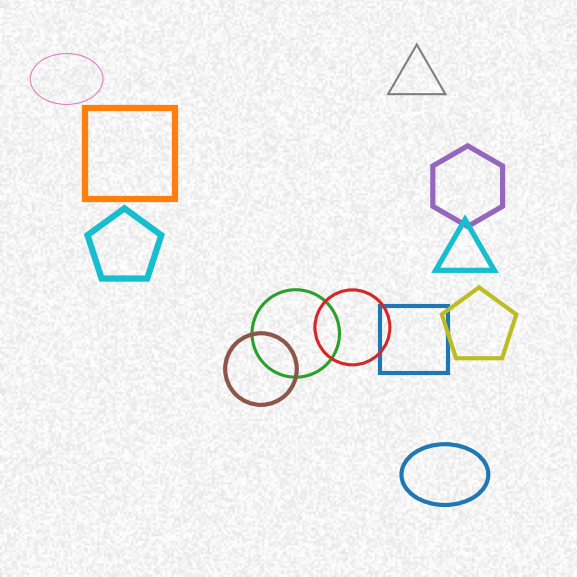[{"shape": "oval", "thickness": 2, "radius": 0.38, "center": [0.77, 0.177]}, {"shape": "square", "thickness": 2, "radius": 0.29, "center": [0.717, 0.411]}, {"shape": "square", "thickness": 3, "radius": 0.39, "center": [0.225, 0.733]}, {"shape": "circle", "thickness": 1.5, "radius": 0.38, "center": [0.512, 0.422]}, {"shape": "circle", "thickness": 1.5, "radius": 0.32, "center": [0.61, 0.432]}, {"shape": "hexagon", "thickness": 2.5, "radius": 0.35, "center": [0.81, 0.677]}, {"shape": "circle", "thickness": 2, "radius": 0.31, "center": [0.452, 0.36]}, {"shape": "oval", "thickness": 0.5, "radius": 0.31, "center": [0.115, 0.862]}, {"shape": "triangle", "thickness": 1, "radius": 0.29, "center": [0.722, 0.865]}, {"shape": "pentagon", "thickness": 2, "radius": 0.34, "center": [0.83, 0.434]}, {"shape": "triangle", "thickness": 2.5, "radius": 0.29, "center": [0.805, 0.56]}, {"shape": "pentagon", "thickness": 3, "radius": 0.34, "center": [0.215, 0.571]}]